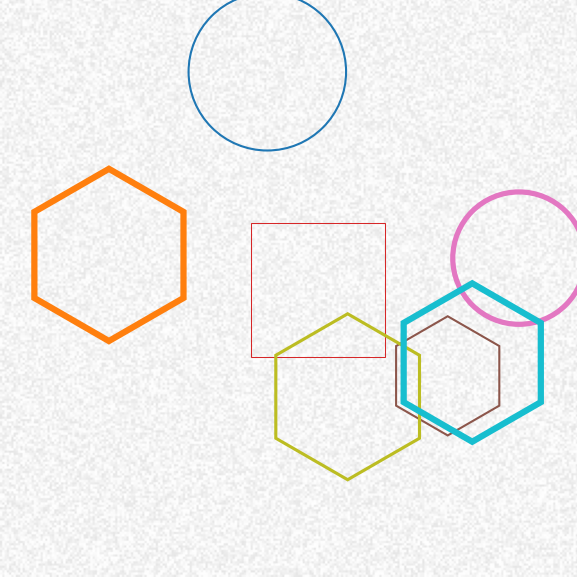[{"shape": "circle", "thickness": 1, "radius": 0.68, "center": [0.463, 0.875]}, {"shape": "hexagon", "thickness": 3, "radius": 0.75, "center": [0.189, 0.558]}, {"shape": "square", "thickness": 0.5, "radius": 0.58, "center": [0.55, 0.497]}, {"shape": "hexagon", "thickness": 1, "radius": 0.52, "center": [0.775, 0.348]}, {"shape": "circle", "thickness": 2.5, "radius": 0.57, "center": [0.899, 0.552]}, {"shape": "hexagon", "thickness": 1.5, "radius": 0.72, "center": [0.602, 0.312]}, {"shape": "hexagon", "thickness": 3, "radius": 0.69, "center": [0.818, 0.371]}]